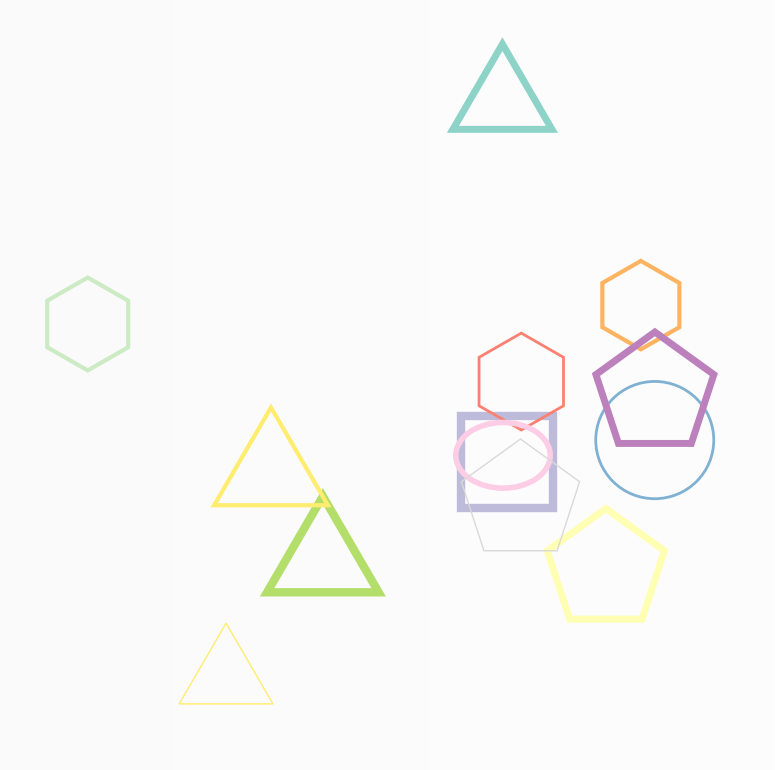[{"shape": "triangle", "thickness": 2.5, "radius": 0.37, "center": [0.648, 0.869]}, {"shape": "pentagon", "thickness": 2.5, "radius": 0.4, "center": [0.782, 0.26]}, {"shape": "square", "thickness": 3, "radius": 0.3, "center": [0.654, 0.4]}, {"shape": "hexagon", "thickness": 1, "radius": 0.31, "center": [0.673, 0.504]}, {"shape": "circle", "thickness": 1, "radius": 0.38, "center": [0.845, 0.428]}, {"shape": "hexagon", "thickness": 1.5, "radius": 0.29, "center": [0.827, 0.604]}, {"shape": "triangle", "thickness": 3, "radius": 0.42, "center": [0.417, 0.272]}, {"shape": "oval", "thickness": 2, "radius": 0.3, "center": [0.649, 0.409]}, {"shape": "pentagon", "thickness": 0.5, "radius": 0.4, "center": [0.672, 0.35]}, {"shape": "pentagon", "thickness": 2.5, "radius": 0.4, "center": [0.845, 0.489]}, {"shape": "hexagon", "thickness": 1.5, "radius": 0.3, "center": [0.113, 0.579]}, {"shape": "triangle", "thickness": 1.5, "radius": 0.42, "center": [0.35, 0.386]}, {"shape": "triangle", "thickness": 0.5, "radius": 0.35, "center": [0.292, 0.121]}]